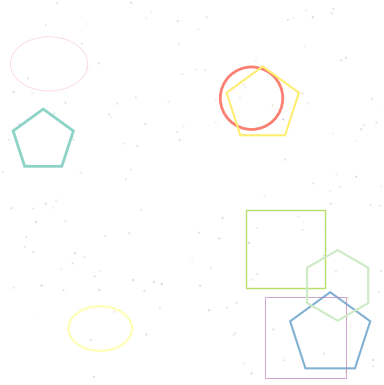[{"shape": "pentagon", "thickness": 2, "radius": 0.41, "center": [0.112, 0.635]}, {"shape": "oval", "thickness": 1.5, "radius": 0.41, "center": [0.26, 0.147]}, {"shape": "circle", "thickness": 2, "radius": 0.41, "center": [0.653, 0.745]}, {"shape": "pentagon", "thickness": 1.5, "radius": 0.55, "center": [0.858, 0.132]}, {"shape": "square", "thickness": 1, "radius": 0.51, "center": [0.742, 0.353]}, {"shape": "oval", "thickness": 0.5, "radius": 0.5, "center": [0.127, 0.834]}, {"shape": "square", "thickness": 0.5, "radius": 0.53, "center": [0.793, 0.124]}, {"shape": "hexagon", "thickness": 1.5, "radius": 0.46, "center": [0.877, 0.259]}, {"shape": "pentagon", "thickness": 1.5, "radius": 0.49, "center": [0.682, 0.729]}]